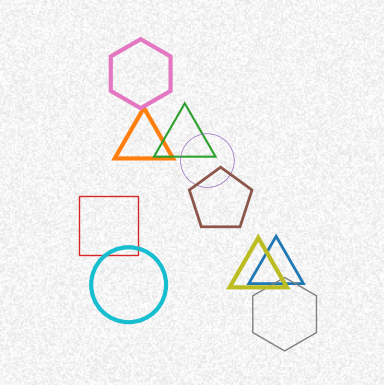[{"shape": "triangle", "thickness": 2, "radius": 0.41, "center": [0.717, 0.304]}, {"shape": "triangle", "thickness": 3, "radius": 0.44, "center": [0.374, 0.632]}, {"shape": "triangle", "thickness": 1.5, "radius": 0.46, "center": [0.48, 0.639]}, {"shape": "square", "thickness": 1, "radius": 0.38, "center": [0.283, 0.416]}, {"shape": "circle", "thickness": 0.5, "radius": 0.35, "center": [0.539, 0.583]}, {"shape": "pentagon", "thickness": 2, "radius": 0.43, "center": [0.573, 0.48]}, {"shape": "hexagon", "thickness": 3, "radius": 0.45, "center": [0.365, 0.809]}, {"shape": "hexagon", "thickness": 1, "radius": 0.48, "center": [0.739, 0.184]}, {"shape": "triangle", "thickness": 3, "radius": 0.43, "center": [0.671, 0.297]}, {"shape": "circle", "thickness": 3, "radius": 0.49, "center": [0.334, 0.26]}]